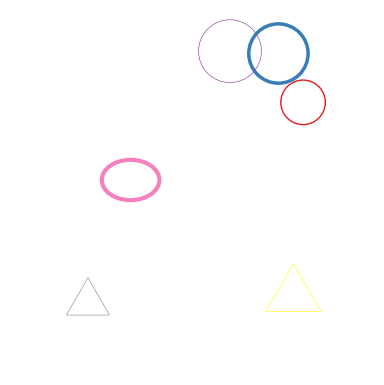[{"shape": "circle", "thickness": 1, "radius": 0.29, "center": [0.787, 0.734]}, {"shape": "circle", "thickness": 2.5, "radius": 0.39, "center": [0.723, 0.861]}, {"shape": "circle", "thickness": 0.5, "radius": 0.41, "center": [0.597, 0.867]}, {"shape": "triangle", "thickness": 0.5, "radius": 0.41, "center": [0.762, 0.232]}, {"shape": "oval", "thickness": 3, "radius": 0.37, "center": [0.339, 0.533]}, {"shape": "triangle", "thickness": 0.5, "radius": 0.32, "center": [0.228, 0.214]}]